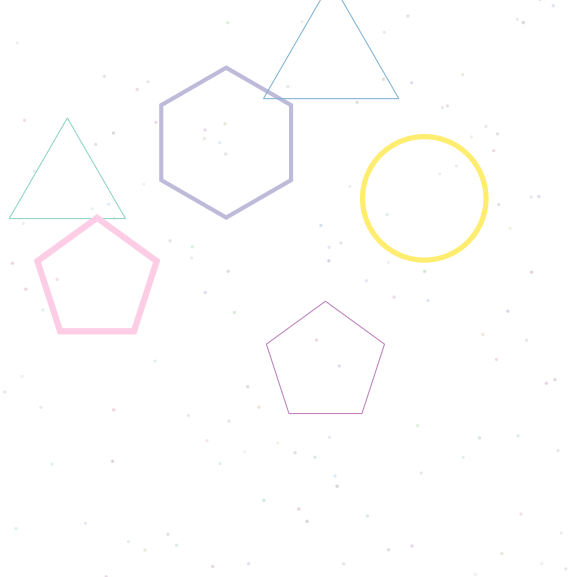[{"shape": "triangle", "thickness": 0.5, "radius": 0.58, "center": [0.117, 0.679]}, {"shape": "hexagon", "thickness": 2, "radius": 0.65, "center": [0.392, 0.752]}, {"shape": "triangle", "thickness": 0.5, "radius": 0.68, "center": [0.573, 0.896]}, {"shape": "pentagon", "thickness": 3, "radius": 0.54, "center": [0.168, 0.513]}, {"shape": "pentagon", "thickness": 0.5, "radius": 0.54, "center": [0.564, 0.37]}, {"shape": "circle", "thickness": 2.5, "radius": 0.53, "center": [0.735, 0.656]}]